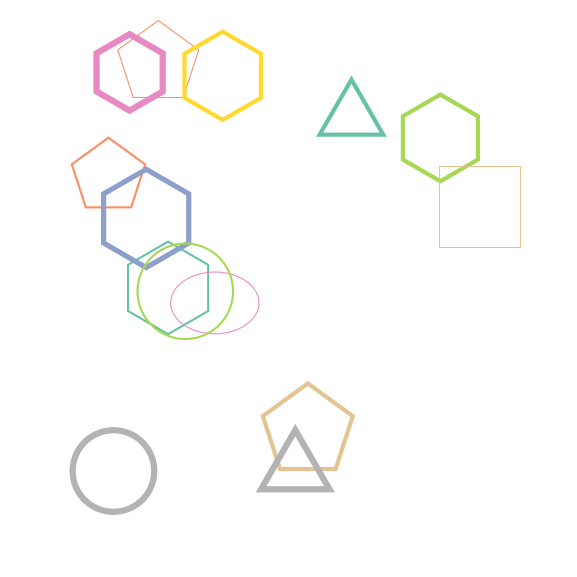[{"shape": "hexagon", "thickness": 1, "radius": 0.4, "center": [0.291, 0.501]}, {"shape": "triangle", "thickness": 2, "radius": 0.32, "center": [0.609, 0.798]}, {"shape": "pentagon", "thickness": 0.5, "radius": 0.37, "center": [0.274, 0.89]}, {"shape": "pentagon", "thickness": 1, "radius": 0.33, "center": [0.188, 0.694]}, {"shape": "hexagon", "thickness": 2.5, "radius": 0.43, "center": [0.253, 0.621]}, {"shape": "hexagon", "thickness": 3, "radius": 0.33, "center": [0.224, 0.874]}, {"shape": "oval", "thickness": 0.5, "radius": 0.38, "center": [0.372, 0.475]}, {"shape": "circle", "thickness": 1, "radius": 0.41, "center": [0.321, 0.495]}, {"shape": "hexagon", "thickness": 2, "radius": 0.38, "center": [0.763, 0.76]}, {"shape": "hexagon", "thickness": 2, "radius": 0.38, "center": [0.386, 0.868]}, {"shape": "square", "thickness": 0.5, "radius": 0.35, "center": [0.83, 0.642]}, {"shape": "pentagon", "thickness": 2, "radius": 0.41, "center": [0.533, 0.253]}, {"shape": "triangle", "thickness": 3, "radius": 0.34, "center": [0.511, 0.186]}, {"shape": "circle", "thickness": 3, "radius": 0.35, "center": [0.196, 0.184]}]